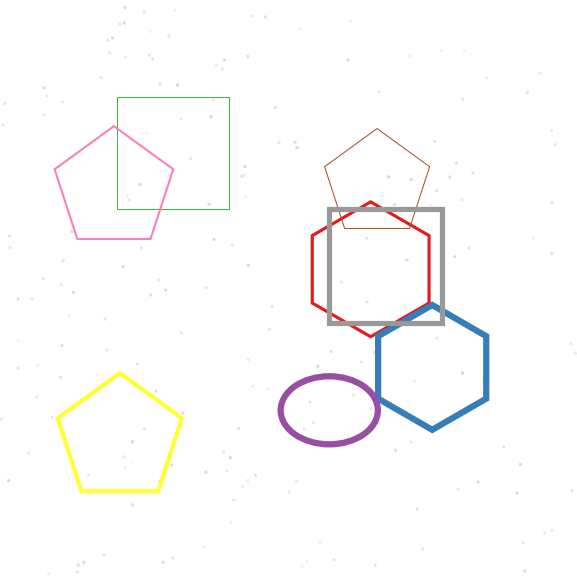[{"shape": "hexagon", "thickness": 1.5, "radius": 0.58, "center": [0.642, 0.533]}, {"shape": "hexagon", "thickness": 3, "radius": 0.54, "center": [0.748, 0.363]}, {"shape": "square", "thickness": 0.5, "radius": 0.49, "center": [0.3, 0.734]}, {"shape": "oval", "thickness": 3, "radius": 0.42, "center": [0.57, 0.289]}, {"shape": "pentagon", "thickness": 2, "radius": 0.57, "center": [0.207, 0.24]}, {"shape": "pentagon", "thickness": 0.5, "radius": 0.48, "center": [0.653, 0.681]}, {"shape": "pentagon", "thickness": 1, "radius": 0.54, "center": [0.197, 0.673]}, {"shape": "square", "thickness": 2.5, "radius": 0.49, "center": [0.667, 0.538]}]